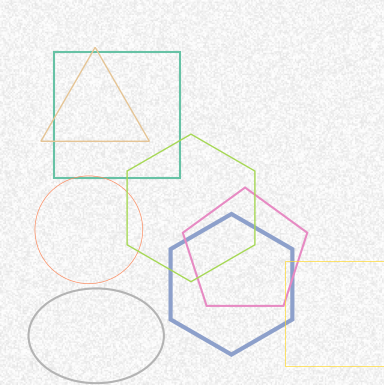[{"shape": "square", "thickness": 1.5, "radius": 0.82, "center": [0.305, 0.701]}, {"shape": "circle", "thickness": 0.5, "radius": 0.7, "center": [0.231, 0.403]}, {"shape": "hexagon", "thickness": 3, "radius": 0.91, "center": [0.601, 0.262]}, {"shape": "pentagon", "thickness": 1.5, "radius": 0.85, "center": [0.637, 0.343]}, {"shape": "hexagon", "thickness": 1, "radius": 0.96, "center": [0.496, 0.46]}, {"shape": "square", "thickness": 0.5, "radius": 0.68, "center": [0.875, 0.186]}, {"shape": "triangle", "thickness": 1, "radius": 0.81, "center": [0.247, 0.714]}, {"shape": "oval", "thickness": 1.5, "radius": 0.88, "center": [0.25, 0.128]}]